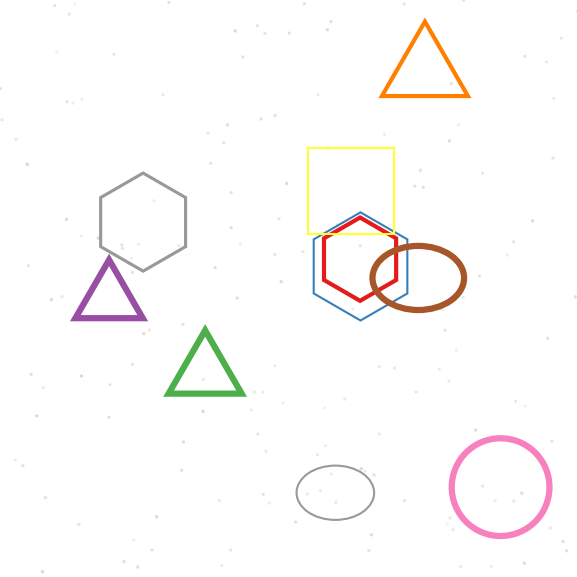[{"shape": "hexagon", "thickness": 2, "radius": 0.36, "center": [0.623, 0.55]}, {"shape": "hexagon", "thickness": 1, "radius": 0.47, "center": [0.624, 0.538]}, {"shape": "triangle", "thickness": 3, "radius": 0.37, "center": [0.355, 0.354]}, {"shape": "triangle", "thickness": 3, "radius": 0.34, "center": [0.189, 0.482]}, {"shape": "triangle", "thickness": 2, "radius": 0.43, "center": [0.736, 0.876]}, {"shape": "square", "thickness": 1, "radius": 0.37, "center": [0.608, 0.668]}, {"shape": "oval", "thickness": 3, "radius": 0.4, "center": [0.724, 0.518]}, {"shape": "circle", "thickness": 3, "radius": 0.42, "center": [0.867, 0.156]}, {"shape": "hexagon", "thickness": 1.5, "radius": 0.42, "center": [0.248, 0.615]}, {"shape": "oval", "thickness": 1, "radius": 0.34, "center": [0.581, 0.146]}]